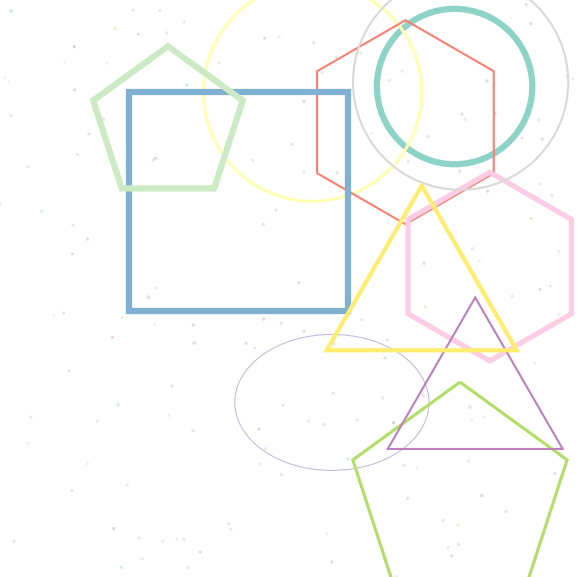[{"shape": "circle", "thickness": 3, "radius": 0.67, "center": [0.787, 0.849]}, {"shape": "circle", "thickness": 1.5, "radius": 0.95, "center": [0.541, 0.84]}, {"shape": "oval", "thickness": 0.5, "radius": 0.84, "center": [0.575, 0.302]}, {"shape": "hexagon", "thickness": 1, "radius": 0.88, "center": [0.702, 0.788]}, {"shape": "square", "thickness": 3, "radius": 0.95, "center": [0.412, 0.65]}, {"shape": "pentagon", "thickness": 1.5, "radius": 0.98, "center": [0.796, 0.142]}, {"shape": "hexagon", "thickness": 2.5, "radius": 0.82, "center": [0.848, 0.537]}, {"shape": "circle", "thickness": 1, "radius": 0.93, "center": [0.798, 0.857]}, {"shape": "triangle", "thickness": 1, "radius": 0.87, "center": [0.823, 0.309]}, {"shape": "pentagon", "thickness": 3, "radius": 0.68, "center": [0.291, 0.783]}, {"shape": "triangle", "thickness": 2, "radius": 0.95, "center": [0.73, 0.488]}]